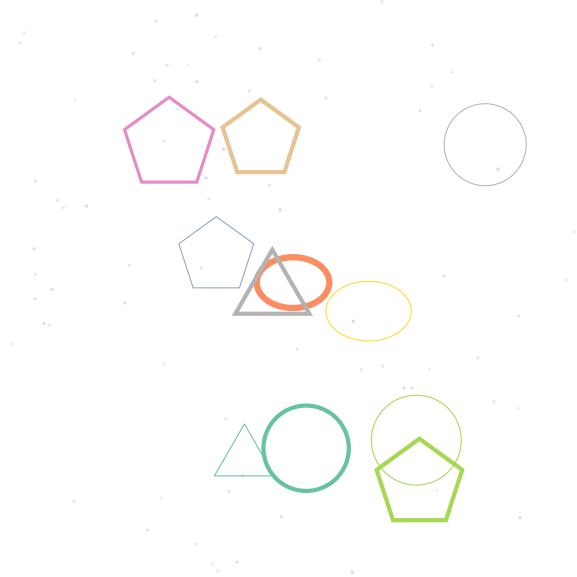[{"shape": "triangle", "thickness": 0.5, "radius": 0.3, "center": [0.423, 0.205]}, {"shape": "circle", "thickness": 2, "radius": 0.37, "center": [0.53, 0.223]}, {"shape": "oval", "thickness": 3, "radius": 0.31, "center": [0.507, 0.51]}, {"shape": "pentagon", "thickness": 0.5, "radius": 0.34, "center": [0.375, 0.556]}, {"shape": "pentagon", "thickness": 1.5, "radius": 0.41, "center": [0.293, 0.75]}, {"shape": "pentagon", "thickness": 2, "radius": 0.39, "center": [0.726, 0.161]}, {"shape": "circle", "thickness": 0.5, "radius": 0.39, "center": [0.721, 0.237]}, {"shape": "oval", "thickness": 0.5, "radius": 0.37, "center": [0.638, 0.46]}, {"shape": "pentagon", "thickness": 2, "radius": 0.35, "center": [0.452, 0.757]}, {"shape": "triangle", "thickness": 2, "radius": 0.37, "center": [0.472, 0.493]}, {"shape": "circle", "thickness": 0.5, "radius": 0.35, "center": [0.84, 0.749]}]